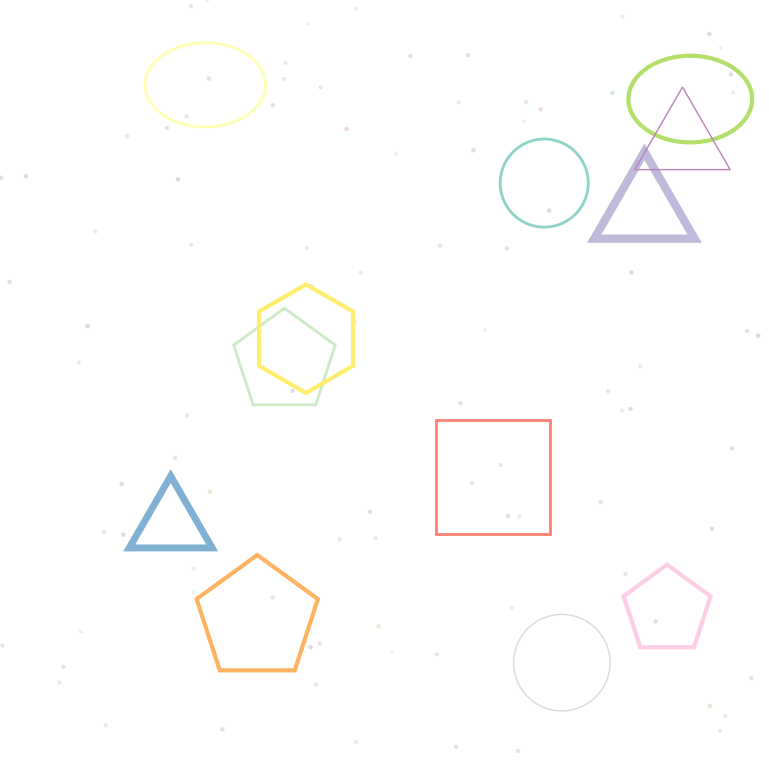[{"shape": "circle", "thickness": 1, "radius": 0.29, "center": [0.707, 0.762]}, {"shape": "oval", "thickness": 1, "radius": 0.39, "center": [0.267, 0.89]}, {"shape": "triangle", "thickness": 3, "radius": 0.38, "center": [0.837, 0.728]}, {"shape": "square", "thickness": 1, "radius": 0.37, "center": [0.641, 0.38]}, {"shape": "triangle", "thickness": 2.5, "radius": 0.31, "center": [0.222, 0.32]}, {"shape": "pentagon", "thickness": 1.5, "radius": 0.41, "center": [0.334, 0.196]}, {"shape": "oval", "thickness": 1.5, "radius": 0.4, "center": [0.896, 0.871]}, {"shape": "pentagon", "thickness": 1.5, "radius": 0.3, "center": [0.866, 0.207]}, {"shape": "circle", "thickness": 0.5, "radius": 0.31, "center": [0.73, 0.139]}, {"shape": "triangle", "thickness": 0.5, "radius": 0.36, "center": [0.886, 0.815]}, {"shape": "pentagon", "thickness": 1, "radius": 0.35, "center": [0.369, 0.53]}, {"shape": "hexagon", "thickness": 1.5, "radius": 0.35, "center": [0.397, 0.56]}]